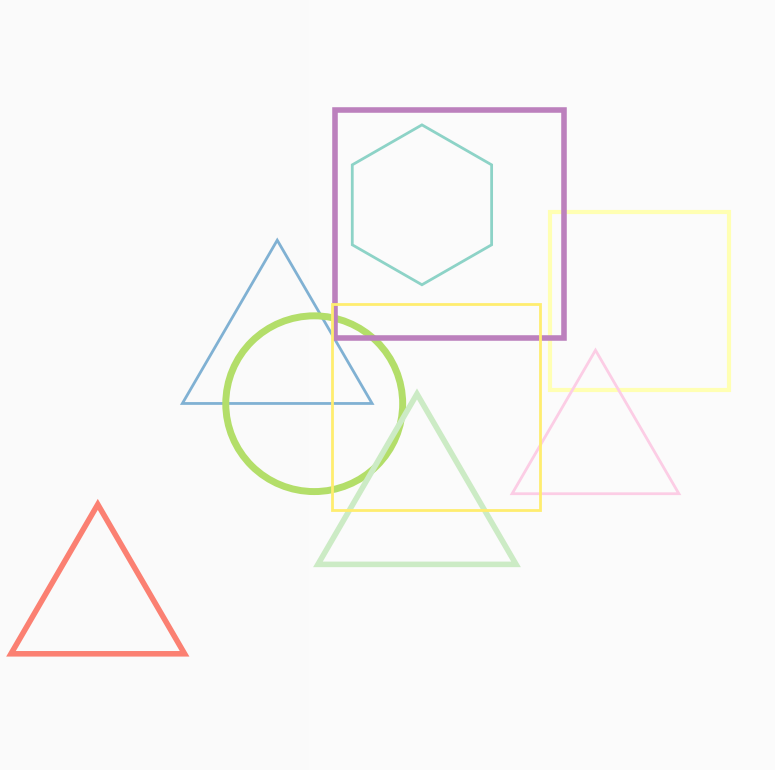[{"shape": "hexagon", "thickness": 1, "radius": 0.52, "center": [0.544, 0.734]}, {"shape": "square", "thickness": 1.5, "radius": 0.58, "center": [0.825, 0.609]}, {"shape": "triangle", "thickness": 2, "radius": 0.65, "center": [0.126, 0.216]}, {"shape": "triangle", "thickness": 1, "radius": 0.71, "center": [0.358, 0.547]}, {"shape": "circle", "thickness": 2.5, "radius": 0.57, "center": [0.405, 0.476]}, {"shape": "triangle", "thickness": 1, "radius": 0.62, "center": [0.768, 0.421]}, {"shape": "square", "thickness": 2, "radius": 0.74, "center": [0.58, 0.709]}, {"shape": "triangle", "thickness": 2, "radius": 0.74, "center": [0.538, 0.341]}, {"shape": "square", "thickness": 1, "radius": 0.67, "center": [0.562, 0.471]}]